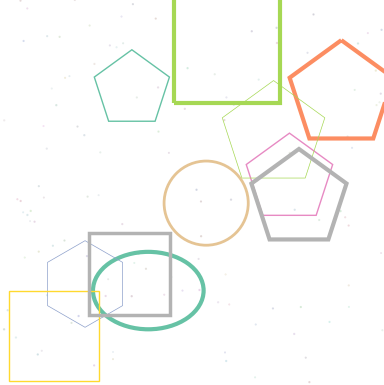[{"shape": "oval", "thickness": 3, "radius": 0.72, "center": [0.385, 0.245]}, {"shape": "pentagon", "thickness": 1, "radius": 0.51, "center": [0.343, 0.768]}, {"shape": "pentagon", "thickness": 3, "radius": 0.71, "center": [0.887, 0.754]}, {"shape": "hexagon", "thickness": 0.5, "radius": 0.56, "center": [0.221, 0.262]}, {"shape": "pentagon", "thickness": 1, "radius": 0.59, "center": [0.752, 0.536]}, {"shape": "square", "thickness": 3, "radius": 0.68, "center": [0.59, 0.87]}, {"shape": "pentagon", "thickness": 0.5, "radius": 0.7, "center": [0.711, 0.651]}, {"shape": "square", "thickness": 1, "radius": 0.59, "center": [0.141, 0.126]}, {"shape": "circle", "thickness": 2, "radius": 0.55, "center": [0.535, 0.472]}, {"shape": "square", "thickness": 2.5, "radius": 0.53, "center": [0.336, 0.289]}, {"shape": "pentagon", "thickness": 3, "radius": 0.65, "center": [0.777, 0.483]}]